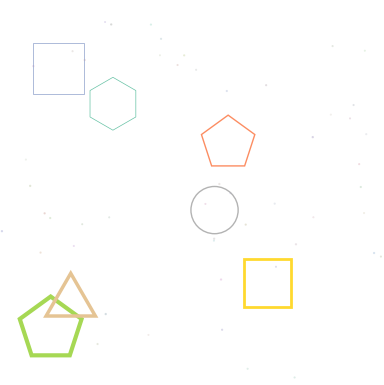[{"shape": "hexagon", "thickness": 0.5, "radius": 0.34, "center": [0.293, 0.731]}, {"shape": "pentagon", "thickness": 1, "radius": 0.36, "center": [0.593, 0.628]}, {"shape": "square", "thickness": 0.5, "radius": 0.33, "center": [0.152, 0.821]}, {"shape": "pentagon", "thickness": 3, "radius": 0.42, "center": [0.132, 0.145]}, {"shape": "square", "thickness": 2, "radius": 0.31, "center": [0.695, 0.265]}, {"shape": "triangle", "thickness": 2.5, "radius": 0.37, "center": [0.184, 0.216]}, {"shape": "circle", "thickness": 1, "radius": 0.31, "center": [0.557, 0.454]}]